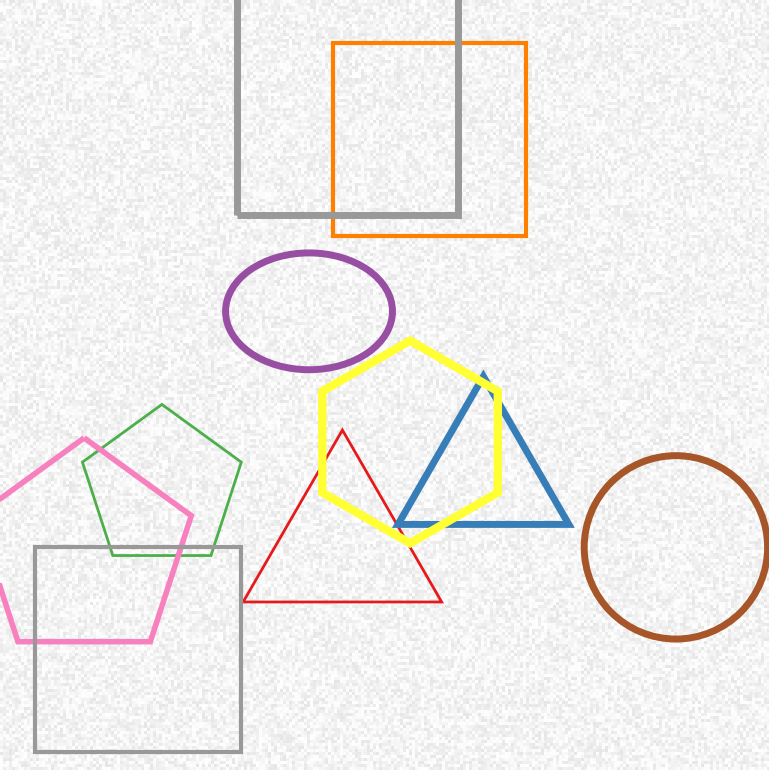[{"shape": "triangle", "thickness": 1, "radius": 0.74, "center": [0.445, 0.293]}, {"shape": "triangle", "thickness": 2.5, "radius": 0.64, "center": [0.628, 0.383]}, {"shape": "pentagon", "thickness": 1, "radius": 0.54, "center": [0.21, 0.366]}, {"shape": "oval", "thickness": 2.5, "radius": 0.54, "center": [0.401, 0.596]}, {"shape": "square", "thickness": 1.5, "radius": 0.63, "center": [0.558, 0.819]}, {"shape": "hexagon", "thickness": 3, "radius": 0.66, "center": [0.533, 0.426]}, {"shape": "circle", "thickness": 2.5, "radius": 0.6, "center": [0.878, 0.289]}, {"shape": "pentagon", "thickness": 2, "radius": 0.73, "center": [0.109, 0.285]}, {"shape": "square", "thickness": 2.5, "radius": 0.72, "center": [0.452, 0.864]}, {"shape": "square", "thickness": 1.5, "radius": 0.67, "center": [0.179, 0.156]}]